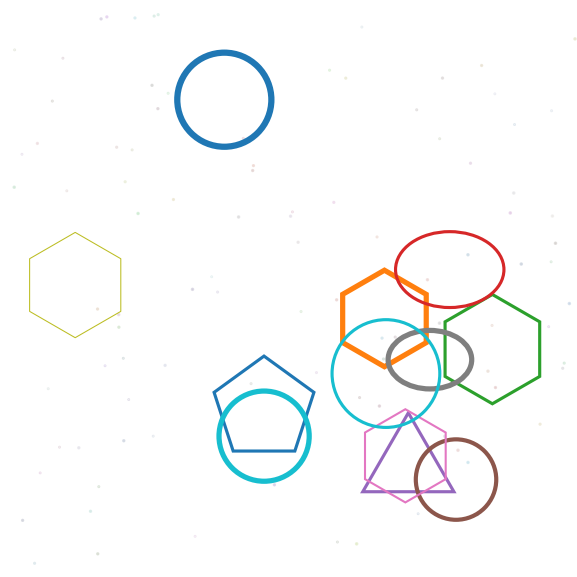[{"shape": "pentagon", "thickness": 1.5, "radius": 0.45, "center": [0.457, 0.292]}, {"shape": "circle", "thickness": 3, "radius": 0.41, "center": [0.388, 0.826]}, {"shape": "hexagon", "thickness": 2.5, "radius": 0.42, "center": [0.666, 0.448]}, {"shape": "hexagon", "thickness": 1.5, "radius": 0.47, "center": [0.853, 0.395]}, {"shape": "oval", "thickness": 1.5, "radius": 0.47, "center": [0.779, 0.532]}, {"shape": "triangle", "thickness": 1.5, "radius": 0.46, "center": [0.707, 0.193]}, {"shape": "circle", "thickness": 2, "radius": 0.35, "center": [0.79, 0.169]}, {"shape": "hexagon", "thickness": 1, "radius": 0.4, "center": [0.702, 0.21]}, {"shape": "oval", "thickness": 2.5, "radius": 0.36, "center": [0.744, 0.376]}, {"shape": "hexagon", "thickness": 0.5, "radius": 0.46, "center": [0.13, 0.506]}, {"shape": "circle", "thickness": 1.5, "radius": 0.47, "center": [0.668, 0.352]}, {"shape": "circle", "thickness": 2.5, "radius": 0.39, "center": [0.457, 0.244]}]